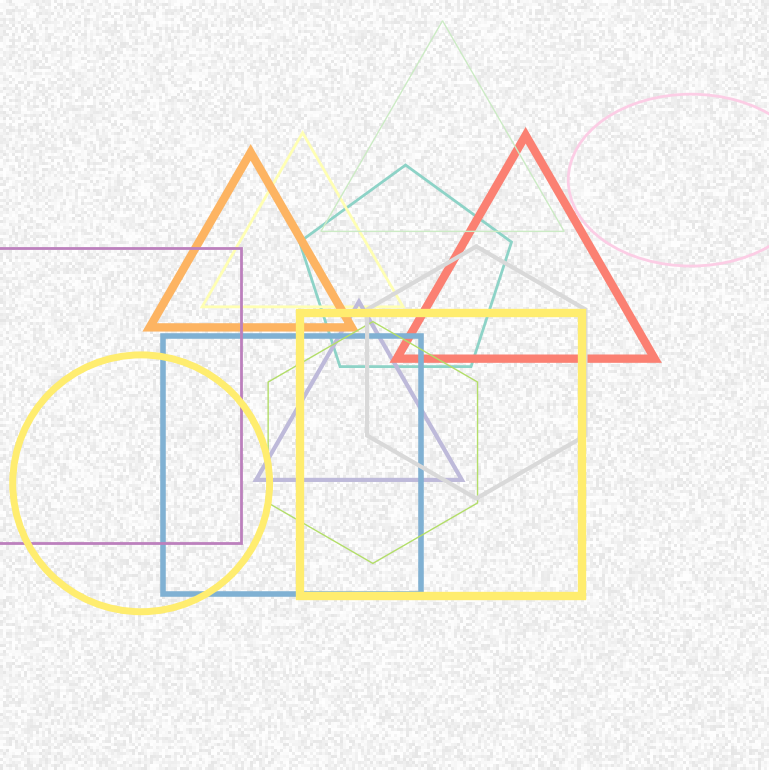[{"shape": "pentagon", "thickness": 1, "radius": 0.72, "center": [0.527, 0.641]}, {"shape": "triangle", "thickness": 1, "radius": 0.75, "center": [0.393, 0.677]}, {"shape": "triangle", "thickness": 1.5, "radius": 0.77, "center": [0.466, 0.454]}, {"shape": "triangle", "thickness": 3, "radius": 0.97, "center": [0.683, 0.631]}, {"shape": "square", "thickness": 2, "radius": 0.84, "center": [0.379, 0.396]}, {"shape": "triangle", "thickness": 3, "radius": 0.76, "center": [0.326, 0.651]}, {"shape": "hexagon", "thickness": 0.5, "radius": 0.79, "center": [0.484, 0.425]}, {"shape": "oval", "thickness": 1, "radius": 0.8, "center": [0.897, 0.766]}, {"shape": "hexagon", "thickness": 1.5, "radius": 0.82, "center": [0.619, 0.516]}, {"shape": "square", "thickness": 1, "radius": 0.96, "center": [0.122, 0.486]}, {"shape": "triangle", "thickness": 0.5, "radius": 0.91, "center": [0.575, 0.791]}, {"shape": "circle", "thickness": 2.5, "radius": 0.83, "center": [0.183, 0.372]}, {"shape": "square", "thickness": 3, "radius": 0.92, "center": [0.573, 0.41]}]